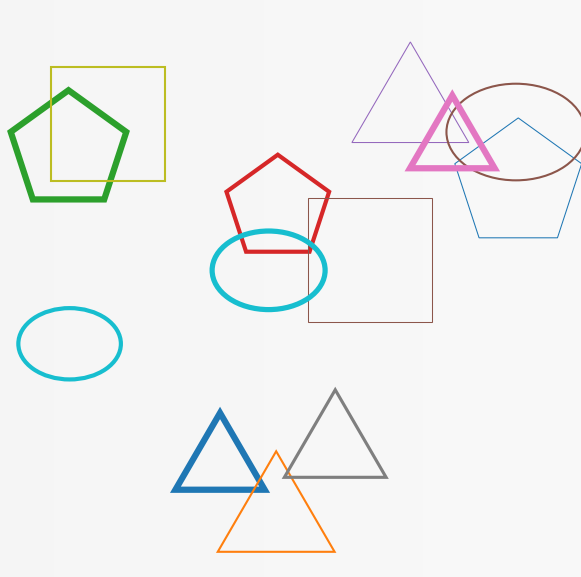[{"shape": "pentagon", "thickness": 0.5, "radius": 0.57, "center": [0.892, 0.68]}, {"shape": "triangle", "thickness": 3, "radius": 0.44, "center": [0.379, 0.195]}, {"shape": "triangle", "thickness": 1, "radius": 0.58, "center": [0.475, 0.102]}, {"shape": "pentagon", "thickness": 3, "radius": 0.52, "center": [0.118, 0.738]}, {"shape": "pentagon", "thickness": 2, "radius": 0.46, "center": [0.478, 0.638]}, {"shape": "triangle", "thickness": 0.5, "radius": 0.58, "center": [0.706, 0.81]}, {"shape": "oval", "thickness": 1, "radius": 0.6, "center": [0.888, 0.771]}, {"shape": "square", "thickness": 0.5, "radius": 0.54, "center": [0.637, 0.55]}, {"shape": "triangle", "thickness": 3, "radius": 0.42, "center": [0.778, 0.75]}, {"shape": "triangle", "thickness": 1.5, "radius": 0.51, "center": [0.577, 0.223]}, {"shape": "square", "thickness": 1, "radius": 0.49, "center": [0.186, 0.784]}, {"shape": "oval", "thickness": 2.5, "radius": 0.49, "center": [0.462, 0.531]}, {"shape": "oval", "thickness": 2, "radius": 0.44, "center": [0.12, 0.404]}]